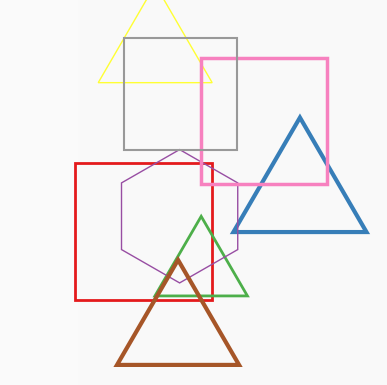[{"shape": "square", "thickness": 2, "radius": 0.89, "center": [0.371, 0.398]}, {"shape": "triangle", "thickness": 3, "radius": 0.99, "center": [0.774, 0.496]}, {"shape": "triangle", "thickness": 2, "radius": 0.69, "center": [0.519, 0.3]}, {"shape": "hexagon", "thickness": 1, "radius": 0.87, "center": [0.464, 0.438]}, {"shape": "triangle", "thickness": 1, "radius": 0.85, "center": [0.4, 0.87]}, {"shape": "triangle", "thickness": 3, "radius": 0.91, "center": [0.459, 0.143]}, {"shape": "square", "thickness": 2.5, "radius": 0.81, "center": [0.68, 0.685]}, {"shape": "square", "thickness": 1.5, "radius": 0.73, "center": [0.465, 0.756]}]